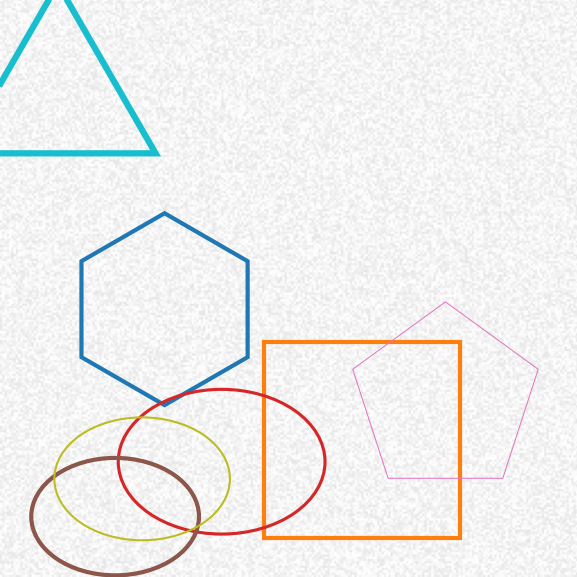[{"shape": "hexagon", "thickness": 2, "radius": 0.83, "center": [0.285, 0.464]}, {"shape": "square", "thickness": 2, "radius": 0.85, "center": [0.627, 0.237]}, {"shape": "oval", "thickness": 1.5, "radius": 0.9, "center": [0.384, 0.2]}, {"shape": "oval", "thickness": 2, "radius": 0.73, "center": [0.199, 0.105]}, {"shape": "pentagon", "thickness": 0.5, "radius": 0.84, "center": [0.771, 0.308]}, {"shape": "oval", "thickness": 1, "radius": 0.76, "center": [0.246, 0.17]}, {"shape": "triangle", "thickness": 3, "radius": 0.98, "center": [0.1, 0.831]}]